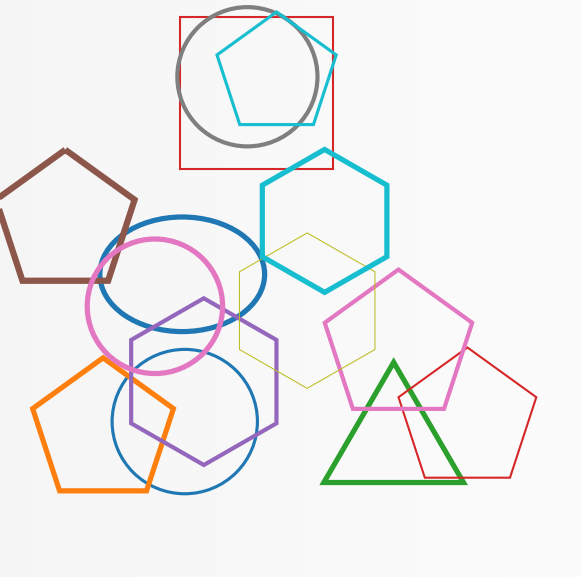[{"shape": "oval", "thickness": 2.5, "radius": 0.71, "center": [0.314, 0.524]}, {"shape": "circle", "thickness": 1.5, "radius": 0.62, "center": [0.318, 0.269]}, {"shape": "pentagon", "thickness": 2.5, "radius": 0.64, "center": [0.177, 0.252]}, {"shape": "triangle", "thickness": 2.5, "radius": 0.69, "center": [0.677, 0.233]}, {"shape": "pentagon", "thickness": 1, "radius": 0.62, "center": [0.804, 0.273]}, {"shape": "square", "thickness": 1, "radius": 0.66, "center": [0.441, 0.838]}, {"shape": "hexagon", "thickness": 2, "radius": 0.72, "center": [0.351, 0.338]}, {"shape": "pentagon", "thickness": 3, "radius": 0.63, "center": [0.112, 0.614]}, {"shape": "circle", "thickness": 2.5, "radius": 0.58, "center": [0.267, 0.469]}, {"shape": "pentagon", "thickness": 2, "radius": 0.67, "center": [0.686, 0.399]}, {"shape": "circle", "thickness": 2, "radius": 0.6, "center": [0.426, 0.866]}, {"shape": "hexagon", "thickness": 0.5, "radius": 0.67, "center": [0.529, 0.461]}, {"shape": "pentagon", "thickness": 1.5, "radius": 0.54, "center": [0.476, 0.871]}, {"shape": "hexagon", "thickness": 2.5, "radius": 0.62, "center": [0.558, 0.617]}]